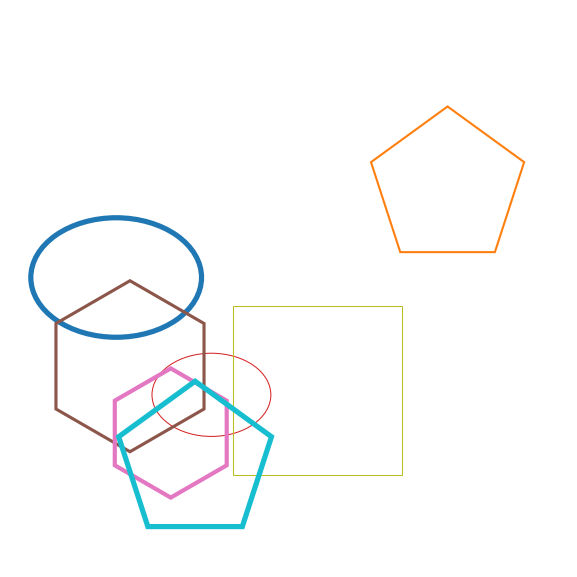[{"shape": "oval", "thickness": 2.5, "radius": 0.74, "center": [0.201, 0.519]}, {"shape": "pentagon", "thickness": 1, "radius": 0.7, "center": [0.775, 0.675]}, {"shape": "oval", "thickness": 0.5, "radius": 0.51, "center": [0.366, 0.315]}, {"shape": "hexagon", "thickness": 1.5, "radius": 0.74, "center": [0.225, 0.365]}, {"shape": "hexagon", "thickness": 2, "radius": 0.56, "center": [0.296, 0.249]}, {"shape": "square", "thickness": 0.5, "radius": 0.73, "center": [0.55, 0.323]}, {"shape": "pentagon", "thickness": 2.5, "radius": 0.7, "center": [0.338, 0.2]}]